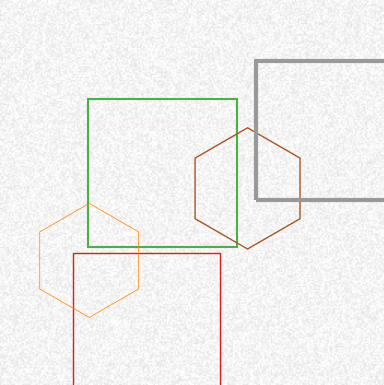[{"shape": "square", "thickness": 1, "radius": 0.95, "center": [0.381, 0.153]}, {"shape": "square", "thickness": 1.5, "radius": 0.97, "center": [0.422, 0.551]}, {"shape": "hexagon", "thickness": 0.5, "radius": 0.74, "center": [0.232, 0.324]}, {"shape": "hexagon", "thickness": 1, "radius": 0.79, "center": [0.643, 0.511]}, {"shape": "square", "thickness": 3, "radius": 0.91, "center": [0.848, 0.661]}]